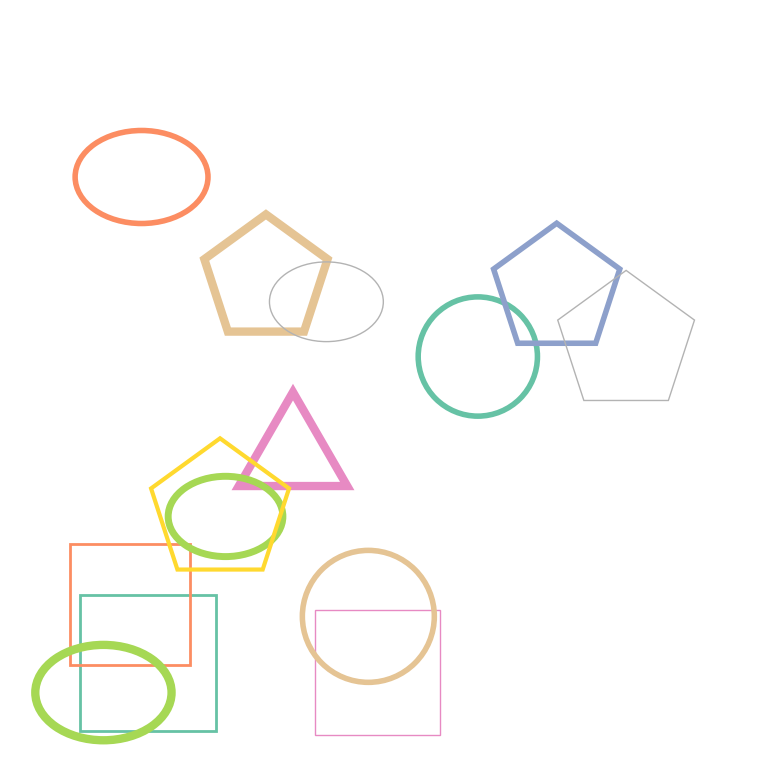[{"shape": "square", "thickness": 1, "radius": 0.44, "center": [0.192, 0.139]}, {"shape": "circle", "thickness": 2, "radius": 0.39, "center": [0.621, 0.537]}, {"shape": "oval", "thickness": 2, "radius": 0.43, "center": [0.184, 0.77]}, {"shape": "square", "thickness": 1, "radius": 0.39, "center": [0.169, 0.215]}, {"shape": "pentagon", "thickness": 2, "radius": 0.43, "center": [0.723, 0.624]}, {"shape": "square", "thickness": 0.5, "radius": 0.41, "center": [0.49, 0.127]}, {"shape": "triangle", "thickness": 3, "radius": 0.41, "center": [0.381, 0.409]}, {"shape": "oval", "thickness": 2.5, "radius": 0.37, "center": [0.293, 0.329]}, {"shape": "oval", "thickness": 3, "radius": 0.44, "center": [0.134, 0.101]}, {"shape": "pentagon", "thickness": 1.5, "radius": 0.47, "center": [0.286, 0.337]}, {"shape": "pentagon", "thickness": 3, "radius": 0.42, "center": [0.345, 0.637]}, {"shape": "circle", "thickness": 2, "radius": 0.43, "center": [0.478, 0.2]}, {"shape": "pentagon", "thickness": 0.5, "radius": 0.47, "center": [0.813, 0.555]}, {"shape": "oval", "thickness": 0.5, "radius": 0.37, "center": [0.424, 0.608]}]